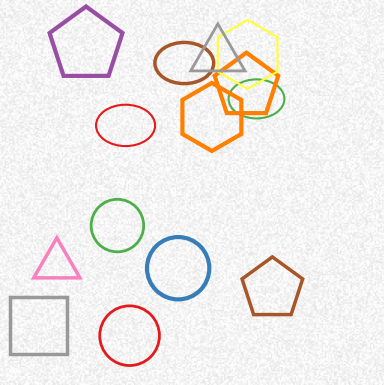[{"shape": "oval", "thickness": 1.5, "radius": 0.38, "center": [0.326, 0.674]}, {"shape": "circle", "thickness": 2, "radius": 0.39, "center": [0.337, 0.128]}, {"shape": "circle", "thickness": 3, "radius": 0.4, "center": [0.463, 0.303]}, {"shape": "circle", "thickness": 2, "radius": 0.34, "center": [0.305, 0.414]}, {"shape": "oval", "thickness": 1.5, "radius": 0.36, "center": [0.666, 0.743]}, {"shape": "pentagon", "thickness": 3, "radius": 0.5, "center": [0.223, 0.883]}, {"shape": "hexagon", "thickness": 3, "radius": 0.44, "center": [0.55, 0.696]}, {"shape": "pentagon", "thickness": 3, "radius": 0.43, "center": [0.64, 0.776]}, {"shape": "hexagon", "thickness": 1.5, "radius": 0.45, "center": [0.643, 0.859]}, {"shape": "pentagon", "thickness": 2.5, "radius": 0.41, "center": [0.707, 0.25]}, {"shape": "oval", "thickness": 2.5, "radius": 0.38, "center": [0.479, 0.836]}, {"shape": "triangle", "thickness": 2.5, "radius": 0.35, "center": [0.148, 0.313]}, {"shape": "triangle", "thickness": 2, "radius": 0.41, "center": [0.566, 0.857]}, {"shape": "square", "thickness": 2.5, "radius": 0.37, "center": [0.101, 0.155]}]